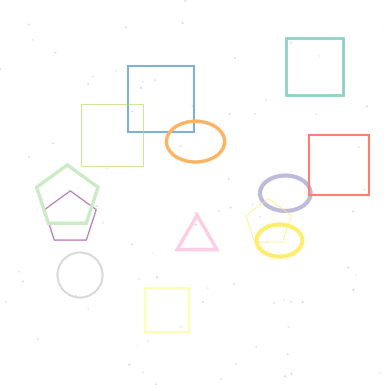[{"shape": "square", "thickness": 2, "radius": 0.37, "center": [0.818, 0.827]}, {"shape": "square", "thickness": 1.5, "radius": 0.29, "center": [0.434, 0.195]}, {"shape": "oval", "thickness": 3, "radius": 0.33, "center": [0.741, 0.498]}, {"shape": "square", "thickness": 1.5, "radius": 0.39, "center": [0.881, 0.572]}, {"shape": "square", "thickness": 1.5, "radius": 0.43, "center": [0.417, 0.742]}, {"shape": "oval", "thickness": 2.5, "radius": 0.38, "center": [0.508, 0.632]}, {"shape": "square", "thickness": 0.5, "radius": 0.4, "center": [0.291, 0.65]}, {"shape": "triangle", "thickness": 2.5, "radius": 0.3, "center": [0.512, 0.382]}, {"shape": "circle", "thickness": 1.5, "radius": 0.29, "center": [0.208, 0.286]}, {"shape": "pentagon", "thickness": 1, "radius": 0.35, "center": [0.183, 0.434]}, {"shape": "pentagon", "thickness": 2.5, "radius": 0.42, "center": [0.175, 0.488]}, {"shape": "pentagon", "thickness": 0.5, "radius": 0.31, "center": [0.698, 0.421]}, {"shape": "oval", "thickness": 3, "radius": 0.3, "center": [0.726, 0.375]}]